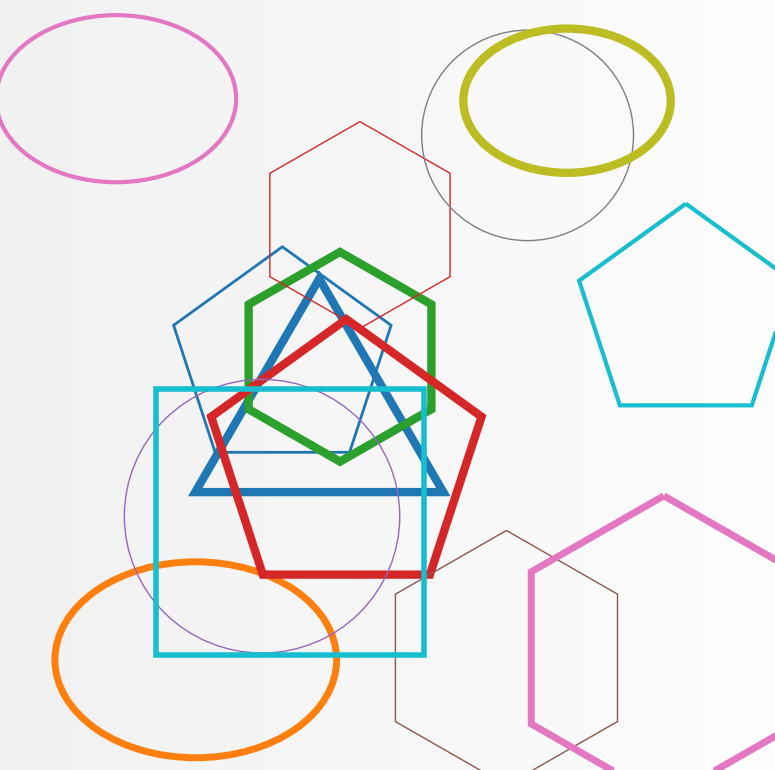[{"shape": "triangle", "thickness": 3, "radius": 0.92, "center": [0.412, 0.453]}, {"shape": "pentagon", "thickness": 1, "radius": 0.74, "center": [0.364, 0.532]}, {"shape": "oval", "thickness": 2.5, "radius": 0.91, "center": [0.253, 0.143]}, {"shape": "hexagon", "thickness": 3, "radius": 0.68, "center": [0.439, 0.537]}, {"shape": "pentagon", "thickness": 3, "radius": 0.92, "center": [0.447, 0.402]}, {"shape": "hexagon", "thickness": 0.5, "radius": 0.67, "center": [0.464, 0.708]}, {"shape": "circle", "thickness": 0.5, "radius": 0.89, "center": [0.338, 0.33]}, {"shape": "hexagon", "thickness": 0.5, "radius": 0.83, "center": [0.653, 0.146]}, {"shape": "hexagon", "thickness": 2.5, "radius": 0.99, "center": [0.857, 0.159]}, {"shape": "oval", "thickness": 1.5, "radius": 0.77, "center": [0.15, 0.872]}, {"shape": "circle", "thickness": 0.5, "radius": 0.68, "center": [0.681, 0.824]}, {"shape": "oval", "thickness": 3, "radius": 0.67, "center": [0.732, 0.869]}, {"shape": "square", "thickness": 2, "radius": 0.86, "center": [0.374, 0.322]}, {"shape": "pentagon", "thickness": 1.5, "radius": 0.72, "center": [0.885, 0.591]}]